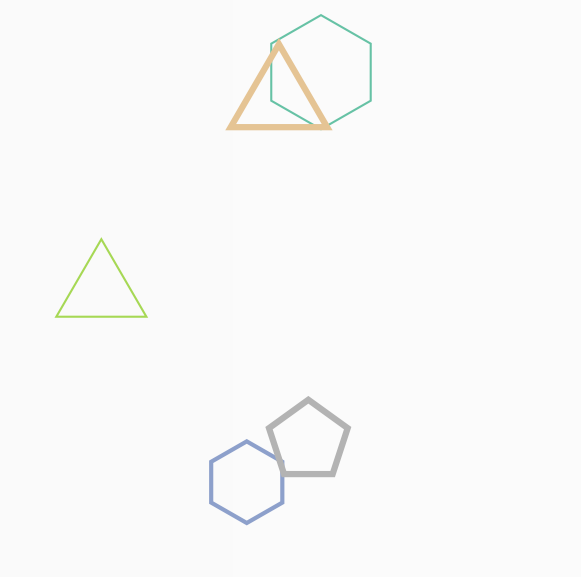[{"shape": "hexagon", "thickness": 1, "radius": 0.49, "center": [0.552, 0.874]}, {"shape": "hexagon", "thickness": 2, "radius": 0.35, "center": [0.425, 0.164]}, {"shape": "triangle", "thickness": 1, "radius": 0.45, "center": [0.174, 0.495]}, {"shape": "triangle", "thickness": 3, "radius": 0.48, "center": [0.48, 0.827]}, {"shape": "pentagon", "thickness": 3, "radius": 0.36, "center": [0.53, 0.236]}]